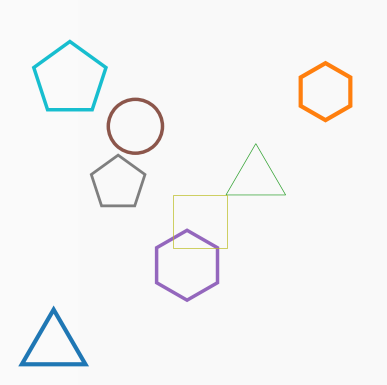[{"shape": "triangle", "thickness": 3, "radius": 0.47, "center": [0.138, 0.101]}, {"shape": "hexagon", "thickness": 3, "radius": 0.37, "center": [0.84, 0.762]}, {"shape": "triangle", "thickness": 0.5, "radius": 0.44, "center": [0.66, 0.538]}, {"shape": "hexagon", "thickness": 2.5, "radius": 0.45, "center": [0.483, 0.311]}, {"shape": "circle", "thickness": 2.5, "radius": 0.35, "center": [0.349, 0.672]}, {"shape": "pentagon", "thickness": 2, "radius": 0.36, "center": [0.305, 0.524]}, {"shape": "square", "thickness": 0.5, "radius": 0.35, "center": [0.516, 0.425]}, {"shape": "pentagon", "thickness": 2.5, "radius": 0.49, "center": [0.18, 0.794]}]